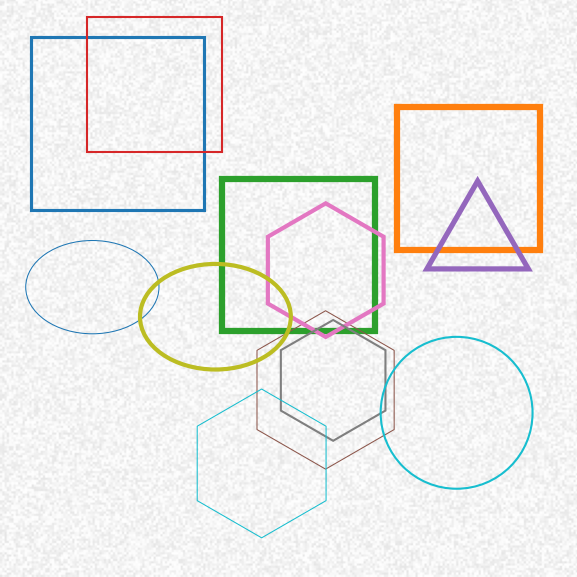[{"shape": "square", "thickness": 1.5, "radius": 0.75, "center": [0.204, 0.786]}, {"shape": "oval", "thickness": 0.5, "radius": 0.58, "center": [0.16, 0.502]}, {"shape": "square", "thickness": 3, "radius": 0.62, "center": [0.811, 0.69]}, {"shape": "square", "thickness": 3, "radius": 0.66, "center": [0.517, 0.557]}, {"shape": "square", "thickness": 1, "radius": 0.58, "center": [0.268, 0.853]}, {"shape": "triangle", "thickness": 2.5, "radius": 0.51, "center": [0.827, 0.584]}, {"shape": "hexagon", "thickness": 0.5, "radius": 0.69, "center": [0.564, 0.324]}, {"shape": "hexagon", "thickness": 2, "radius": 0.58, "center": [0.564, 0.531]}, {"shape": "hexagon", "thickness": 1, "radius": 0.52, "center": [0.577, 0.34]}, {"shape": "oval", "thickness": 2, "radius": 0.65, "center": [0.373, 0.451]}, {"shape": "circle", "thickness": 1, "radius": 0.66, "center": [0.791, 0.284]}, {"shape": "hexagon", "thickness": 0.5, "radius": 0.64, "center": [0.453, 0.197]}]